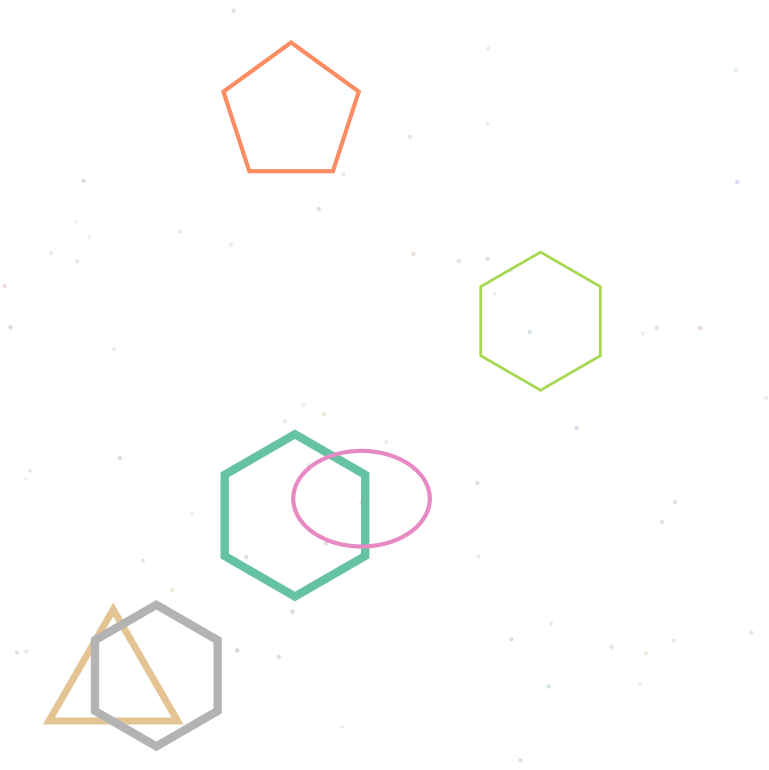[{"shape": "hexagon", "thickness": 3, "radius": 0.53, "center": [0.383, 0.331]}, {"shape": "pentagon", "thickness": 1.5, "radius": 0.46, "center": [0.378, 0.852]}, {"shape": "oval", "thickness": 1.5, "radius": 0.44, "center": [0.47, 0.352]}, {"shape": "hexagon", "thickness": 1, "radius": 0.45, "center": [0.702, 0.583]}, {"shape": "triangle", "thickness": 2.5, "radius": 0.48, "center": [0.147, 0.112]}, {"shape": "hexagon", "thickness": 3, "radius": 0.46, "center": [0.203, 0.123]}]